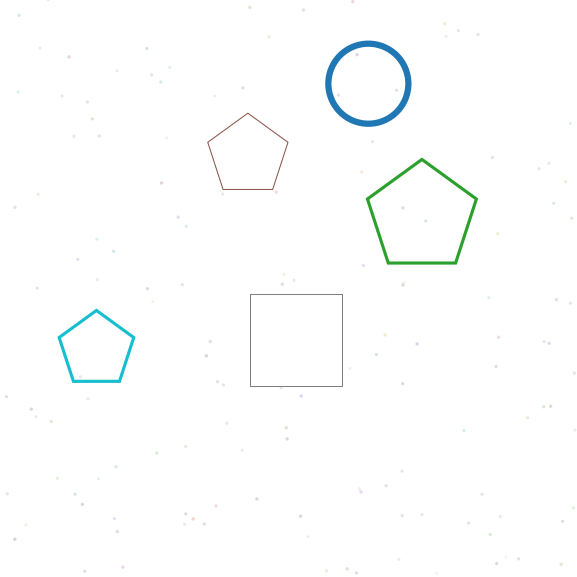[{"shape": "circle", "thickness": 3, "radius": 0.35, "center": [0.638, 0.854]}, {"shape": "pentagon", "thickness": 1.5, "radius": 0.5, "center": [0.731, 0.624]}, {"shape": "pentagon", "thickness": 0.5, "radius": 0.37, "center": [0.429, 0.73]}, {"shape": "square", "thickness": 0.5, "radius": 0.4, "center": [0.512, 0.41]}, {"shape": "pentagon", "thickness": 1.5, "radius": 0.34, "center": [0.167, 0.394]}]